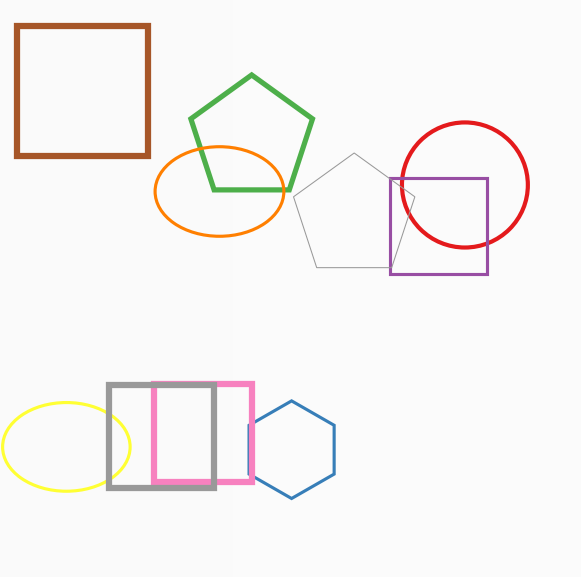[{"shape": "circle", "thickness": 2, "radius": 0.54, "center": [0.8, 0.679]}, {"shape": "hexagon", "thickness": 1.5, "radius": 0.42, "center": [0.502, 0.22]}, {"shape": "pentagon", "thickness": 2.5, "radius": 0.55, "center": [0.433, 0.759]}, {"shape": "square", "thickness": 1.5, "radius": 0.41, "center": [0.754, 0.608]}, {"shape": "oval", "thickness": 1.5, "radius": 0.55, "center": [0.378, 0.668]}, {"shape": "oval", "thickness": 1.5, "radius": 0.55, "center": [0.114, 0.225]}, {"shape": "square", "thickness": 3, "radius": 0.56, "center": [0.142, 0.841]}, {"shape": "square", "thickness": 3, "radius": 0.42, "center": [0.349, 0.249]}, {"shape": "pentagon", "thickness": 0.5, "radius": 0.55, "center": [0.609, 0.624]}, {"shape": "square", "thickness": 3, "radius": 0.45, "center": [0.278, 0.243]}]